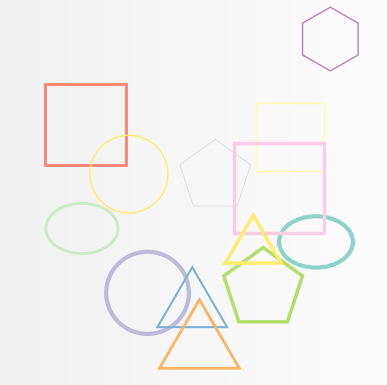[{"shape": "oval", "thickness": 3, "radius": 0.48, "center": [0.815, 0.372]}, {"shape": "square", "thickness": 1, "radius": 0.44, "center": [0.747, 0.645]}, {"shape": "circle", "thickness": 3, "radius": 0.53, "center": [0.381, 0.239]}, {"shape": "square", "thickness": 2, "radius": 0.53, "center": [0.221, 0.676]}, {"shape": "triangle", "thickness": 1.5, "radius": 0.52, "center": [0.496, 0.202]}, {"shape": "triangle", "thickness": 2, "radius": 0.59, "center": [0.515, 0.103]}, {"shape": "pentagon", "thickness": 2.5, "radius": 0.53, "center": [0.679, 0.25]}, {"shape": "square", "thickness": 2.5, "radius": 0.58, "center": [0.72, 0.511]}, {"shape": "pentagon", "thickness": 0.5, "radius": 0.48, "center": [0.555, 0.542]}, {"shape": "hexagon", "thickness": 1, "radius": 0.41, "center": [0.852, 0.899]}, {"shape": "oval", "thickness": 2, "radius": 0.47, "center": [0.211, 0.407]}, {"shape": "circle", "thickness": 1, "radius": 0.5, "center": [0.333, 0.548]}, {"shape": "triangle", "thickness": 2.5, "radius": 0.41, "center": [0.653, 0.358]}]